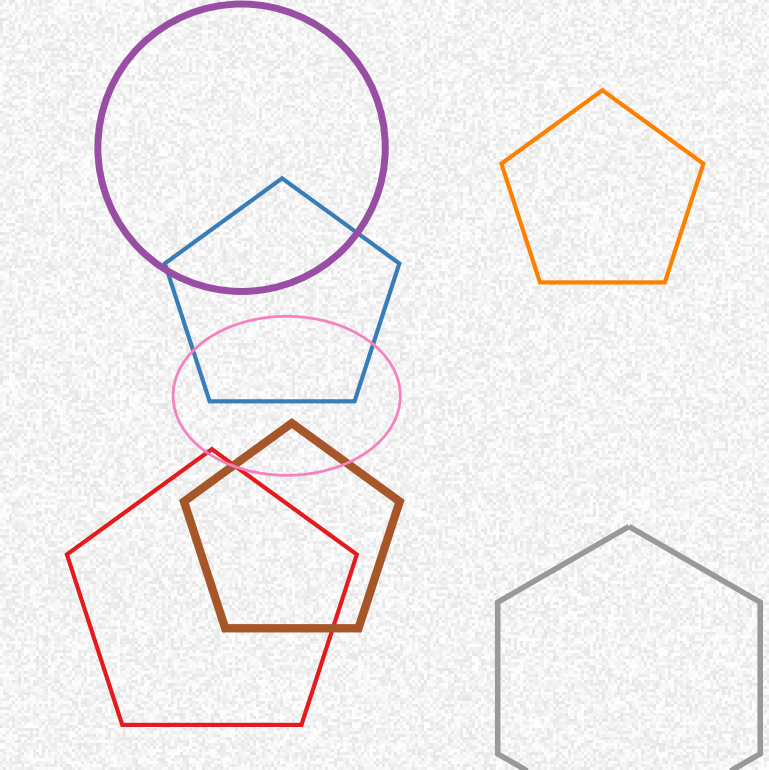[{"shape": "pentagon", "thickness": 1.5, "radius": 0.99, "center": [0.275, 0.219]}, {"shape": "pentagon", "thickness": 1.5, "radius": 0.8, "center": [0.366, 0.608]}, {"shape": "circle", "thickness": 2.5, "radius": 0.93, "center": [0.314, 0.808]}, {"shape": "pentagon", "thickness": 1.5, "radius": 0.69, "center": [0.782, 0.745]}, {"shape": "pentagon", "thickness": 3, "radius": 0.74, "center": [0.379, 0.303]}, {"shape": "oval", "thickness": 1, "radius": 0.74, "center": [0.372, 0.486]}, {"shape": "hexagon", "thickness": 2, "radius": 0.98, "center": [0.817, 0.119]}]